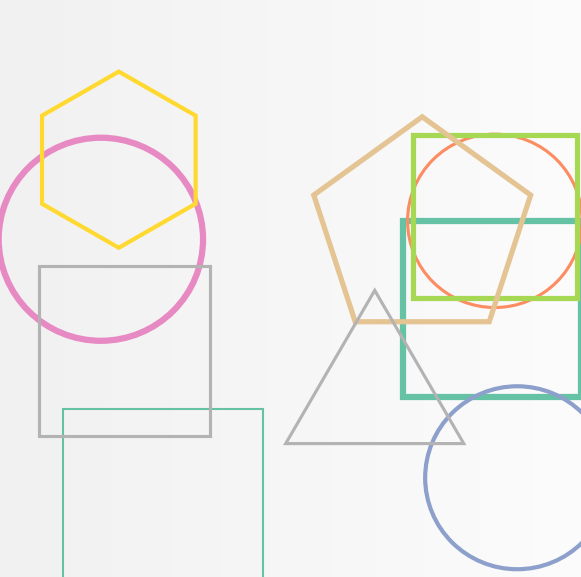[{"shape": "square", "thickness": 3, "radius": 0.76, "center": [0.847, 0.464]}, {"shape": "square", "thickness": 1, "radius": 0.86, "center": [0.281, 0.119]}, {"shape": "circle", "thickness": 1.5, "radius": 0.75, "center": [0.851, 0.617]}, {"shape": "circle", "thickness": 2, "radius": 0.79, "center": [0.89, 0.172]}, {"shape": "circle", "thickness": 3, "radius": 0.88, "center": [0.174, 0.585]}, {"shape": "square", "thickness": 2.5, "radius": 0.71, "center": [0.852, 0.624]}, {"shape": "hexagon", "thickness": 2, "radius": 0.76, "center": [0.204, 0.723]}, {"shape": "pentagon", "thickness": 2.5, "radius": 0.98, "center": [0.726, 0.601]}, {"shape": "square", "thickness": 1.5, "radius": 0.74, "center": [0.214, 0.392]}, {"shape": "triangle", "thickness": 1.5, "radius": 0.88, "center": [0.645, 0.319]}]